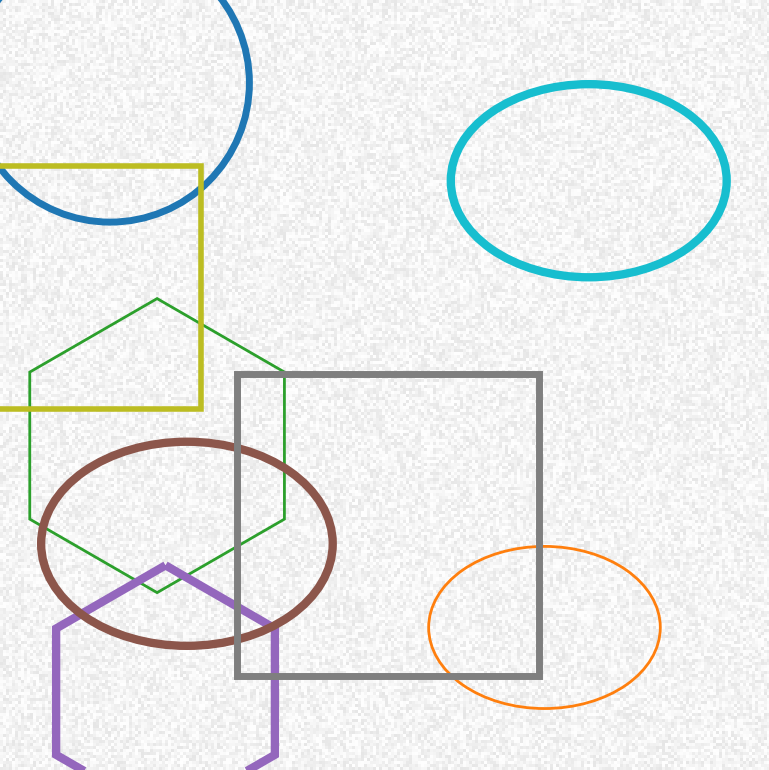[{"shape": "circle", "thickness": 2.5, "radius": 0.9, "center": [0.143, 0.892]}, {"shape": "oval", "thickness": 1, "radius": 0.75, "center": [0.707, 0.185]}, {"shape": "hexagon", "thickness": 1, "radius": 0.95, "center": [0.204, 0.421]}, {"shape": "hexagon", "thickness": 3, "radius": 0.82, "center": [0.215, 0.102]}, {"shape": "oval", "thickness": 3, "radius": 0.95, "center": [0.243, 0.294]}, {"shape": "square", "thickness": 2.5, "radius": 0.98, "center": [0.504, 0.318]}, {"shape": "square", "thickness": 2, "radius": 0.79, "center": [0.102, 0.627]}, {"shape": "oval", "thickness": 3, "radius": 0.9, "center": [0.765, 0.765]}]